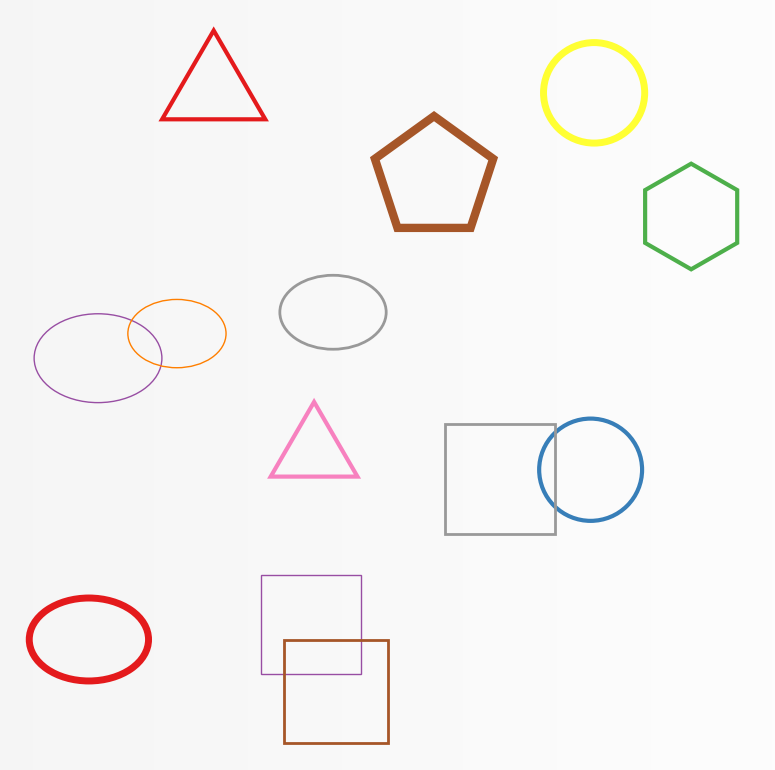[{"shape": "triangle", "thickness": 1.5, "radius": 0.38, "center": [0.276, 0.883]}, {"shape": "oval", "thickness": 2.5, "radius": 0.38, "center": [0.115, 0.169]}, {"shape": "circle", "thickness": 1.5, "radius": 0.33, "center": [0.762, 0.39]}, {"shape": "hexagon", "thickness": 1.5, "radius": 0.34, "center": [0.892, 0.719]}, {"shape": "square", "thickness": 0.5, "radius": 0.32, "center": [0.401, 0.189]}, {"shape": "oval", "thickness": 0.5, "radius": 0.41, "center": [0.126, 0.535]}, {"shape": "oval", "thickness": 0.5, "radius": 0.32, "center": [0.228, 0.567]}, {"shape": "circle", "thickness": 2.5, "radius": 0.33, "center": [0.767, 0.879]}, {"shape": "square", "thickness": 1, "radius": 0.34, "center": [0.433, 0.102]}, {"shape": "pentagon", "thickness": 3, "radius": 0.4, "center": [0.56, 0.769]}, {"shape": "triangle", "thickness": 1.5, "radius": 0.32, "center": [0.405, 0.413]}, {"shape": "oval", "thickness": 1, "radius": 0.34, "center": [0.43, 0.594]}, {"shape": "square", "thickness": 1, "radius": 0.36, "center": [0.645, 0.378]}]